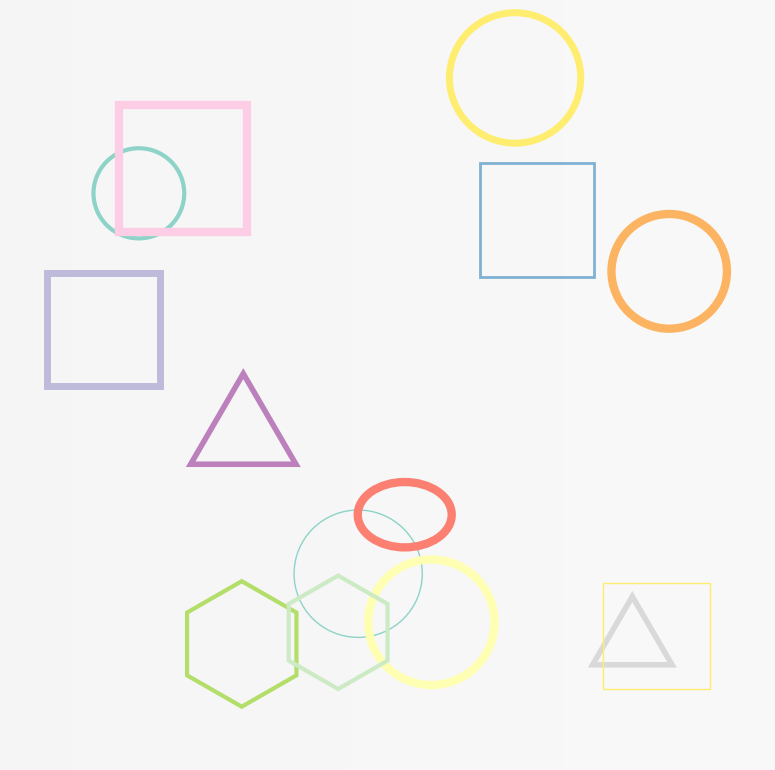[{"shape": "circle", "thickness": 0.5, "radius": 0.41, "center": [0.462, 0.255]}, {"shape": "circle", "thickness": 1.5, "radius": 0.29, "center": [0.179, 0.749]}, {"shape": "circle", "thickness": 3, "radius": 0.41, "center": [0.557, 0.192]}, {"shape": "square", "thickness": 2.5, "radius": 0.37, "center": [0.134, 0.572]}, {"shape": "oval", "thickness": 3, "radius": 0.3, "center": [0.522, 0.332]}, {"shape": "square", "thickness": 1, "radius": 0.37, "center": [0.693, 0.714]}, {"shape": "circle", "thickness": 3, "radius": 0.37, "center": [0.863, 0.648]}, {"shape": "hexagon", "thickness": 1.5, "radius": 0.41, "center": [0.312, 0.164]}, {"shape": "square", "thickness": 3, "radius": 0.41, "center": [0.237, 0.781]}, {"shape": "triangle", "thickness": 2, "radius": 0.3, "center": [0.816, 0.166]}, {"shape": "triangle", "thickness": 2, "radius": 0.39, "center": [0.314, 0.436]}, {"shape": "hexagon", "thickness": 1.5, "radius": 0.37, "center": [0.436, 0.179]}, {"shape": "square", "thickness": 0.5, "radius": 0.35, "center": [0.847, 0.174]}, {"shape": "circle", "thickness": 2.5, "radius": 0.42, "center": [0.665, 0.899]}]